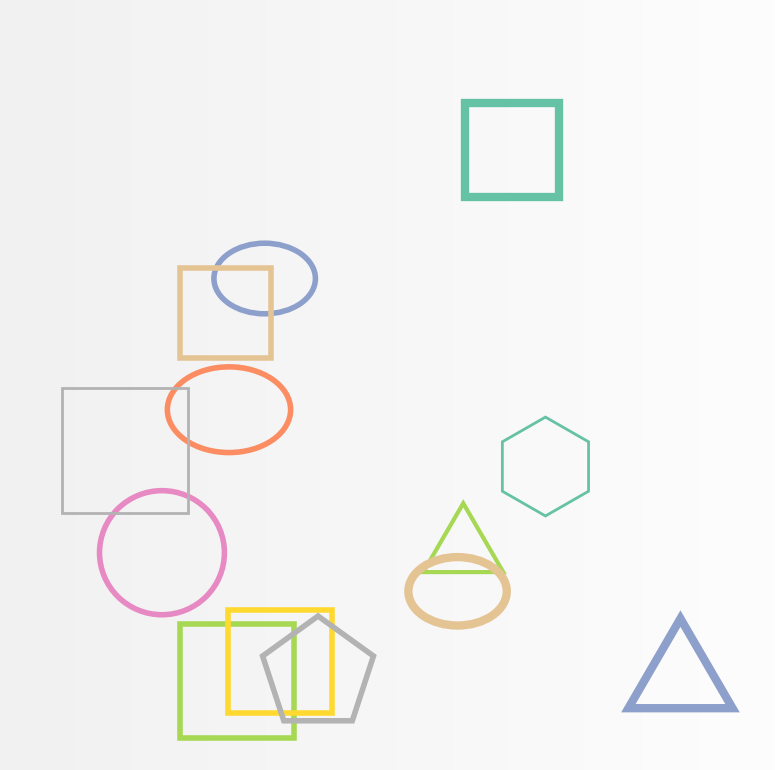[{"shape": "square", "thickness": 3, "radius": 0.3, "center": [0.66, 0.805]}, {"shape": "hexagon", "thickness": 1, "radius": 0.32, "center": [0.704, 0.394]}, {"shape": "oval", "thickness": 2, "radius": 0.4, "center": [0.295, 0.468]}, {"shape": "oval", "thickness": 2, "radius": 0.33, "center": [0.342, 0.638]}, {"shape": "triangle", "thickness": 3, "radius": 0.39, "center": [0.878, 0.119]}, {"shape": "circle", "thickness": 2, "radius": 0.4, "center": [0.209, 0.282]}, {"shape": "square", "thickness": 2, "radius": 0.37, "center": [0.306, 0.116]}, {"shape": "triangle", "thickness": 1.5, "radius": 0.3, "center": [0.598, 0.287]}, {"shape": "square", "thickness": 2, "radius": 0.33, "center": [0.361, 0.141]}, {"shape": "square", "thickness": 2, "radius": 0.29, "center": [0.291, 0.593]}, {"shape": "oval", "thickness": 3, "radius": 0.32, "center": [0.59, 0.232]}, {"shape": "square", "thickness": 1, "radius": 0.41, "center": [0.161, 0.415]}, {"shape": "pentagon", "thickness": 2, "radius": 0.38, "center": [0.41, 0.125]}]